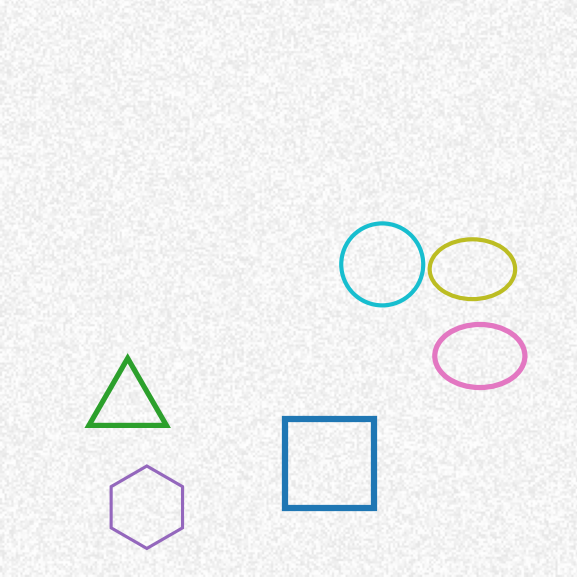[{"shape": "square", "thickness": 3, "radius": 0.38, "center": [0.57, 0.197]}, {"shape": "triangle", "thickness": 2.5, "radius": 0.39, "center": [0.221, 0.301]}, {"shape": "hexagon", "thickness": 1.5, "radius": 0.36, "center": [0.254, 0.121]}, {"shape": "oval", "thickness": 2.5, "radius": 0.39, "center": [0.831, 0.383]}, {"shape": "oval", "thickness": 2, "radius": 0.37, "center": [0.818, 0.533]}, {"shape": "circle", "thickness": 2, "radius": 0.35, "center": [0.662, 0.541]}]